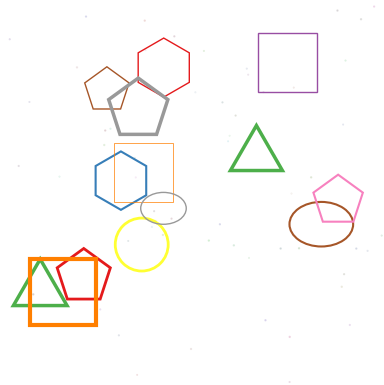[{"shape": "hexagon", "thickness": 1, "radius": 0.38, "center": [0.425, 0.824]}, {"shape": "pentagon", "thickness": 2, "radius": 0.36, "center": [0.218, 0.282]}, {"shape": "hexagon", "thickness": 1.5, "radius": 0.38, "center": [0.314, 0.531]}, {"shape": "triangle", "thickness": 2.5, "radius": 0.39, "center": [0.666, 0.596]}, {"shape": "triangle", "thickness": 2.5, "radius": 0.4, "center": [0.104, 0.247]}, {"shape": "square", "thickness": 1, "radius": 0.38, "center": [0.748, 0.838]}, {"shape": "square", "thickness": 0.5, "radius": 0.38, "center": [0.374, 0.553]}, {"shape": "square", "thickness": 3, "radius": 0.42, "center": [0.164, 0.242]}, {"shape": "circle", "thickness": 2, "radius": 0.34, "center": [0.368, 0.365]}, {"shape": "pentagon", "thickness": 1, "radius": 0.3, "center": [0.278, 0.766]}, {"shape": "oval", "thickness": 1.5, "radius": 0.41, "center": [0.835, 0.418]}, {"shape": "pentagon", "thickness": 1.5, "radius": 0.34, "center": [0.878, 0.479]}, {"shape": "oval", "thickness": 1, "radius": 0.3, "center": [0.425, 0.459]}, {"shape": "pentagon", "thickness": 2.5, "radius": 0.4, "center": [0.359, 0.716]}]